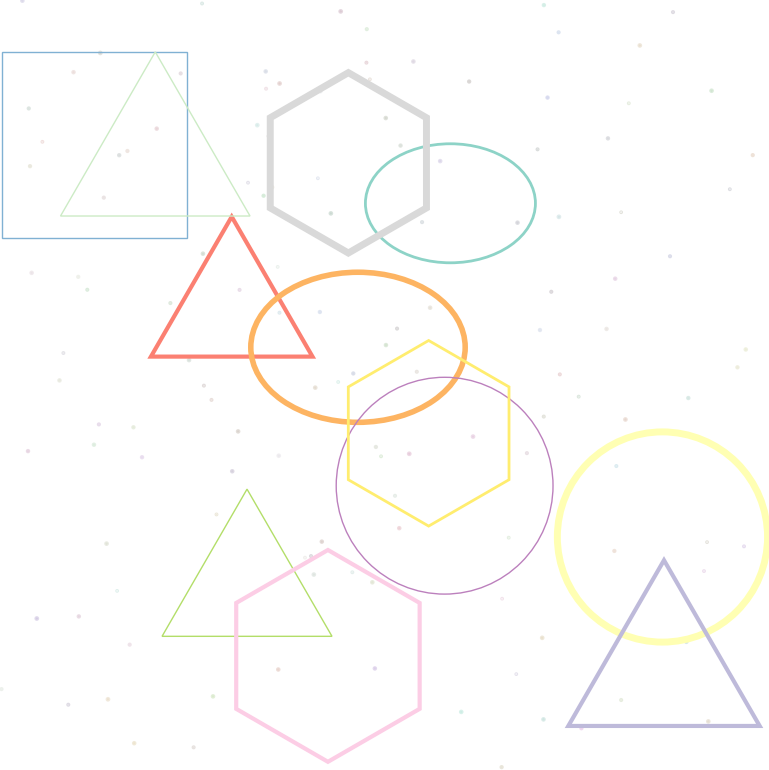[{"shape": "oval", "thickness": 1, "radius": 0.55, "center": [0.585, 0.736]}, {"shape": "circle", "thickness": 2.5, "radius": 0.68, "center": [0.86, 0.303]}, {"shape": "triangle", "thickness": 1.5, "radius": 0.72, "center": [0.862, 0.129]}, {"shape": "triangle", "thickness": 1.5, "radius": 0.61, "center": [0.301, 0.597]}, {"shape": "square", "thickness": 0.5, "radius": 0.6, "center": [0.123, 0.812]}, {"shape": "oval", "thickness": 2, "radius": 0.7, "center": [0.465, 0.549]}, {"shape": "triangle", "thickness": 0.5, "radius": 0.64, "center": [0.321, 0.237]}, {"shape": "hexagon", "thickness": 1.5, "radius": 0.69, "center": [0.426, 0.148]}, {"shape": "hexagon", "thickness": 2.5, "radius": 0.59, "center": [0.452, 0.789]}, {"shape": "circle", "thickness": 0.5, "radius": 0.7, "center": [0.577, 0.369]}, {"shape": "triangle", "thickness": 0.5, "radius": 0.71, "center": [0.202, 0.791]}, {"shape": "hexagon", "thickness": 1, "radius": 0.6, "center": [0.557, 0.437]}]